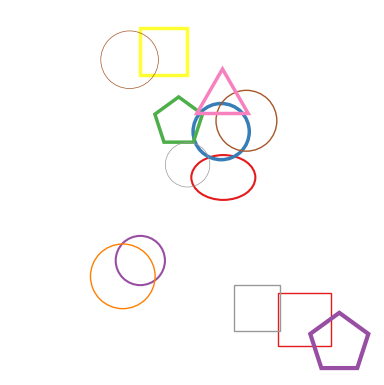[{"shape": "oval", "thickness": 1.5, "radius": 0.42, "center": [0.58, 0.539]}, {"shape": "square", "thickness": 1, "radius": 0.34, "center": [0.791, 0.171]}, {"shape": "circle", "thickness": 2.5, "radius": 0.36, "center": [0.575, 0.658]}, {"shape": "pentagon", "thickness": 2.5, "radius": 0.32, "center": [0.464, 0.683]}, {"shape": "circle", "thickness": 1.5, "radius": 0.32, "center": [0.364, 0.323]}, {"shape": "pentagon", "thickness": 3, "radius": 0.4, "center": [0.881, 0.108]}, {"shape": "circle", "thickness": 1, "radius": 0.42, "center": [0.319, 0.282]}, {"shape": "square", "thickness": 2.5, "radius": 0.3, "center": [0.424, 0.867]}, {"shape": "circle", "thickness": 0.5, "radius": 0.37, "center": [0.337, 0.845]}, {"shape": "circle", "thickness": 1, "radius": 0.39, "center": [0.64, 0.686]}, {"shape": "triangle", "thickness": 2.5, "radius": 0.39, "center": [0.578, 0.744]}, {"shape": "circle", "thickness": 0.5, "radius": 0.29, "center": [0.487, 0.572]}, {"shape": "square", "thickness": 1, "radius": 0.3, "center": [0.668, 0.199]}]